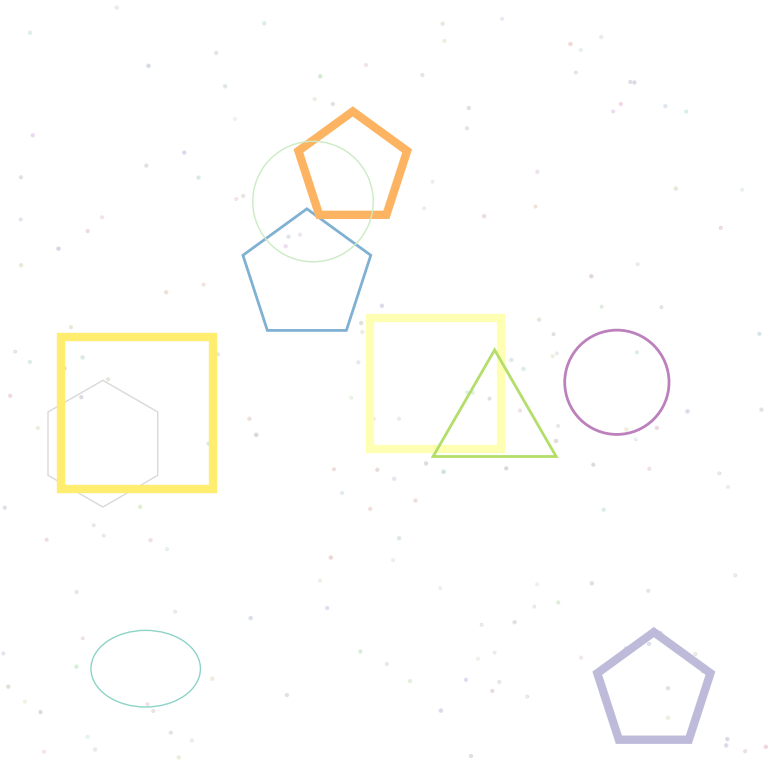[{"shape": "oval", "thickness": 0.5, "radius": 0.36, "center": [0.189, 0.132]}, {"shape": "square", "thickness": 3, "radius": 0.43, "center": [0.565, 0.502]}, {"shape": "pentagon", "thickness": 3, "radius": 0.39, "center": [0.849, 0.102]}, {"shape": "pentagon", "thickness": 1, "radius": 0.44, "center": [0.399, 0.642]}, {"shape": "pentagon", "thickness": 3, "radius": 0.37, "center": [0.458, 0.781]}, {"shape": "triangle", "thickness": 1, "radius": 0.46, "center": [0.642, 0.453]}, {"shape": "hexagon", "thickness": 0.5, "radius": 0.41, "center": [0.134, 0.424]}, {"shape": "circle", "thickness": 1, "radius": 0.34, "center": [0.801, 0.504]}, {"shape": "circle", "thickness": 0.5, "radius": 0.39, "center": [0.407, 0.738]}, {"shape": "square", "thickness": 3, "radius": 0.49, "center": [0.178, 0.463]}]